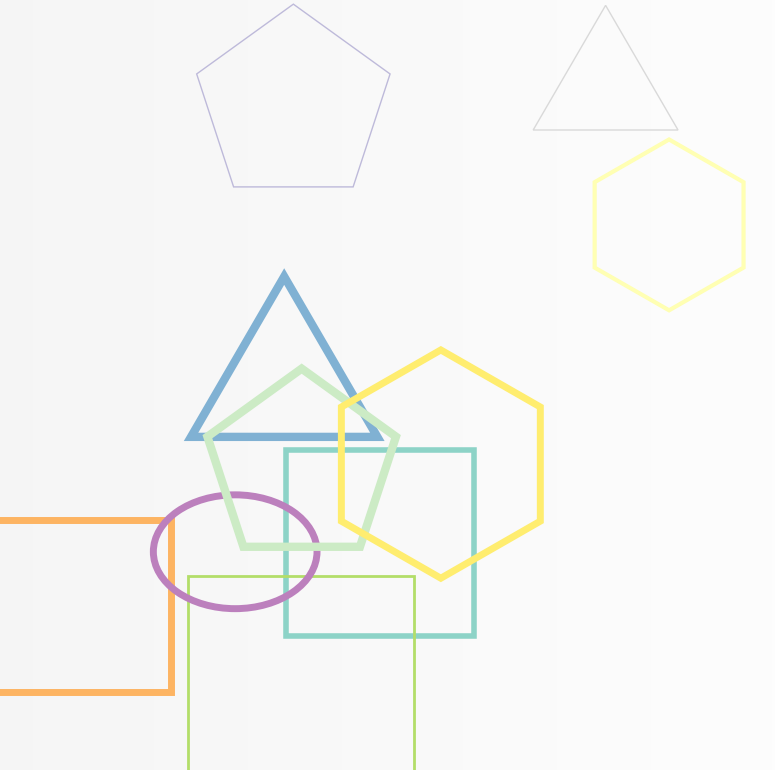[{"shape": "square", "thickness": 2, "radius": 0.6, "center": [0.49, 0.295]}, {"shape": "hexagon", "thickness": 1.5, "radius": 0.55, "center": [0.863, 0.708]}, {"shape": "pentagon", "thickness": 0.5, "radius": 0.66, "center": [0.379, 0.863]}, {"shape": "triangle", "thickness": 3, "radius": 0.69, "center": [0.367, 0.502]}, {"shape": "square", "thickness": 2.5, "radius": 0.56, "center": [0.109, 0.213]}, {"shape": "square", "thickness": 1, "radius": 0.73, "center": [0.388, 0.106]}, {"shape": "triangle", "thickness": 0.5, "radius": 0.54, "center": [0.781, 0.885]}, {"shape": "oval", "thickness": 2.5, "radius": 0.53, "center": [0.303, 0.283]}, {"shape": "pentagon", "thickness": 3, "radius": 0.64, "center": [0.389, 0.393]}, {"shape": "hexagon", "thickness": 2.5, "radius": 0.74, "center": [0.569, 0.397]}]